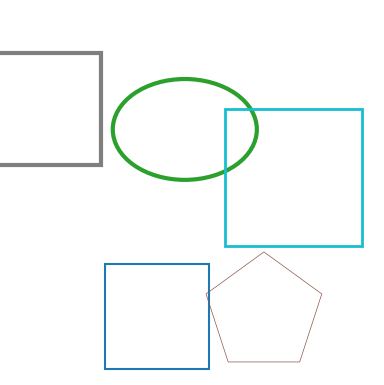[{"shape": "square", "thickness": 1.5, "radius": 0.68, "center": [0.408, 0.178]}, {"shape": "oval", "thickness": 3, "radius": 0.94, "center": [0.48, 0.664]}, {"shape": "pentagon", "thickness": 0.5, "radius": 0.79, "center": [0.686, 0.188]}, {"shape": "square", "thickness": 3, "radius": 0.73, "center": [0.116, 0.718]}, {"shape": "square", "thickness": 2, "radius": 0.89, "center": [0.762, 0.539]}]